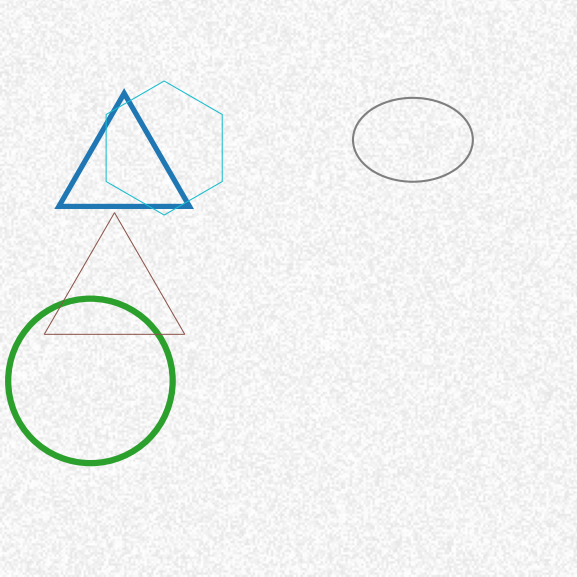[{"shape": "triangle", "thickness": 2.5, "radius": 0.65, "center": [0.215, 0.707]}, {"shape": "circle", "thickness": 3, "radius": 0.71, "center": [0.157, 0.34]}, {"shape": "triangle", "thickness": 0.5, "radius": 0.7, "center": [0.198, 0.49]}, {"shape": "oval", "thickness": 1, "radius": 0.52, "center": [0.715, 0.757]}, {"shape": "hexagon", "thickness": 0.5, "radius": 0.58, "center": [0.284, 0.743]}]